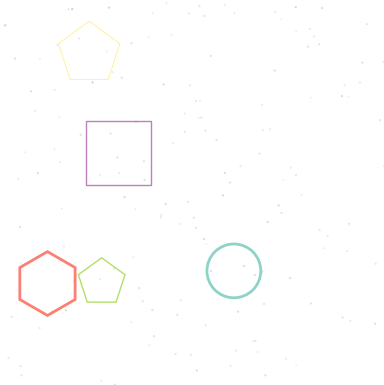[{"shape": "circle", "thickness": 2, "radius": 0.35, "center": [0.607, 0.296]}, {"shape": "hexagon", "thickness": 2, "radius": 0.41, "center": [0.123, 0.264]}, {"shape": "pentagon", "thickness": 1, "radius": 0.32, "center": [0.264, 0.267]}, {"shape": "square", "thickness": 1, "radius": 0.42, "center": [0.308, 0.602]}, {"shape": "pentagon", "thickness": 0.5, "radius": 0.42, "center": [0.232, 0.861]}]